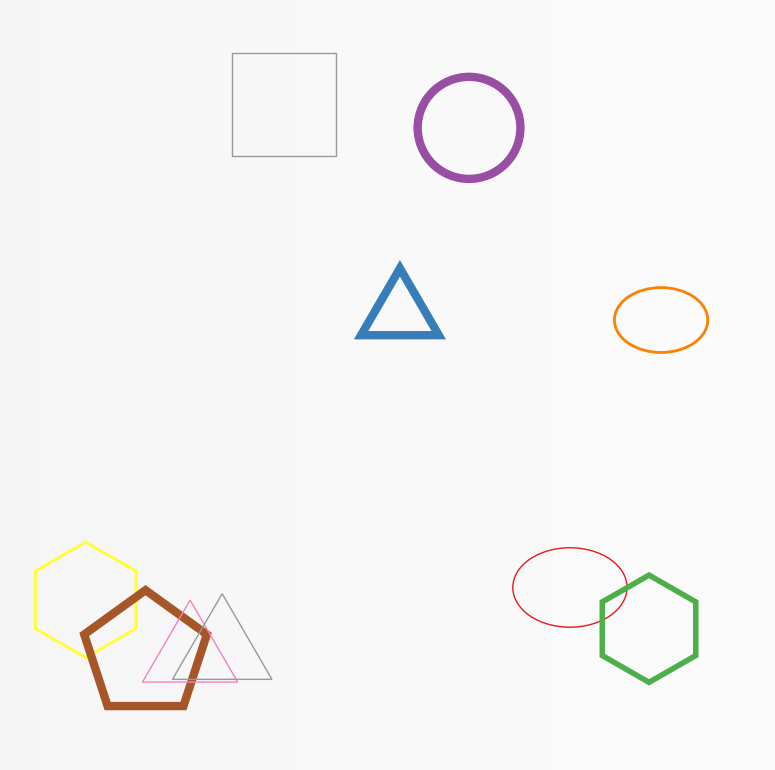[{"shape": "oval", "thickness": 0.5, "radius": 0.37, "center": [0.735, 0.237]}, {"shape": "triangle", "thickness": 3, "radius": 0.29, "center": [0.516, 0.594]}, {"shape": "hexagon", "thickness": 2, "radius": 0.35, "center": [0.837, 0.183]}, {"shape": "circle", "thickness": 3, "radius": 0.33, "center": [0.605, 0.834]}, {"shape": "oval", "thickness": 1, "radius": 0.3, "center": [0.853, 0.584]}, {"shape": "hexagon", "thickness": 1, "radius": 0.37, "center": [0.111, 0.221]}, {"shape": "pentagon", "thickness": 3, "radius": 0.42, "center": [0.188, 0.15]}, {"shape": "triangle", "thickness": 0.5, "radius": 0.35, "center": [0.245, 0.15]}, {"shape": "triangle", "thickness": 0.5, "radius": 0.37, "center": [0.287, 0.155]}, {"shape": "square", "thickness": 0.5, "radius": 0.34, "center": [0.367, 0.865]}]